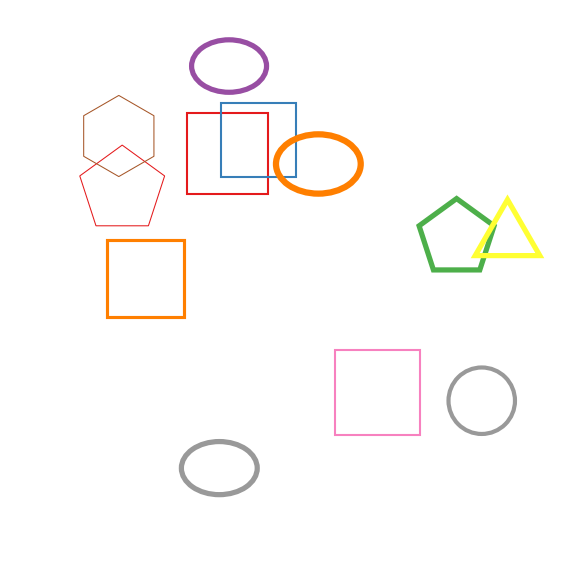[{"shape": "square", "thickness": 1, "radius": 0.35, "center": [0.393, 0.733]}, {"shape": "pentagon", "thickness": 0.5, "radius": 0.39, "center": [0.212, 0.671]}, {"shape": "square", "thickness": 1, "radius": 0.32, "center": [0.448, 0.757]}, {"shape": "pentagon", "thickness": 2.5, "radius": 0.34, "center": [0.791, 0.587]}, {"shape": "oval", "thickness": 2.5, "radius": 0.32, "center": [0.397, 0.885]}, {"shape": "oval", "thickness": 3, "radius": 0.37, "center": [0.551, 0.715]}, {"shape": "square", "thickness": 1.5, "radius": 0.33, "center": [0.252, 0.516]}, {"shape": "triangle", "thickness": 2.5, "radius": 0.32, "center": [0.879, 0.589]}, {"shape": "hexagon", "thickness": 0.5, "radius": 0.35, "center": [0.206, 0.764]}, {"shape": "square", "thickness": 1, "radius": 0.37, "center": [0.653, 0.319]}, {"shape": "circle", "thickness": 2, "radius": 0.29, "center": [0.834, 0.305]}, {"shape": "oval", "thickness": 2.5, "radius": 0.33, "center": [0.38, 0.189]}]